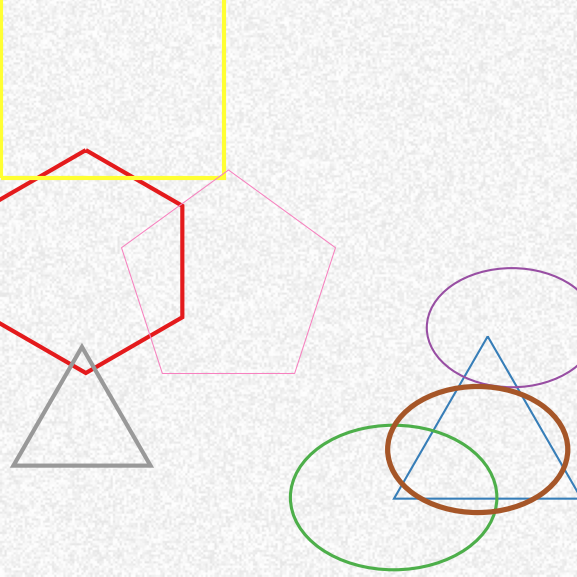[{"shape": "hexagon", "thickness": 2, "radius": 0.96, "center": [0.149, 0.546]}, {"shape": "triangle", "thickness": 1, "radius": 0.94, "center": [0.844, 0.229]}, {"shape": "oval", "thickness": 1.5, "radius": 0.89, "center": [0.682, 0.138]}, {"shape": "oval", "thickness": 1, "radius": 0.74, "center": [0.886, 0.432]}, {"shape": "square", "thickness": 2, "radius": 0.96, "center": [0.195, 0.883]}, {"shape": "oval", "thickness": 2.5, "radius": 0.78, "center": [0.827, 0.221]}, {"shape": "pentagon", "thickness": 0.5, "radius": 0.97, "center": [0.396, 0.51]}, {"shape": "triangle", "thickness": 2, "radius": 0.69, "center": [0.142, 0.261]}]